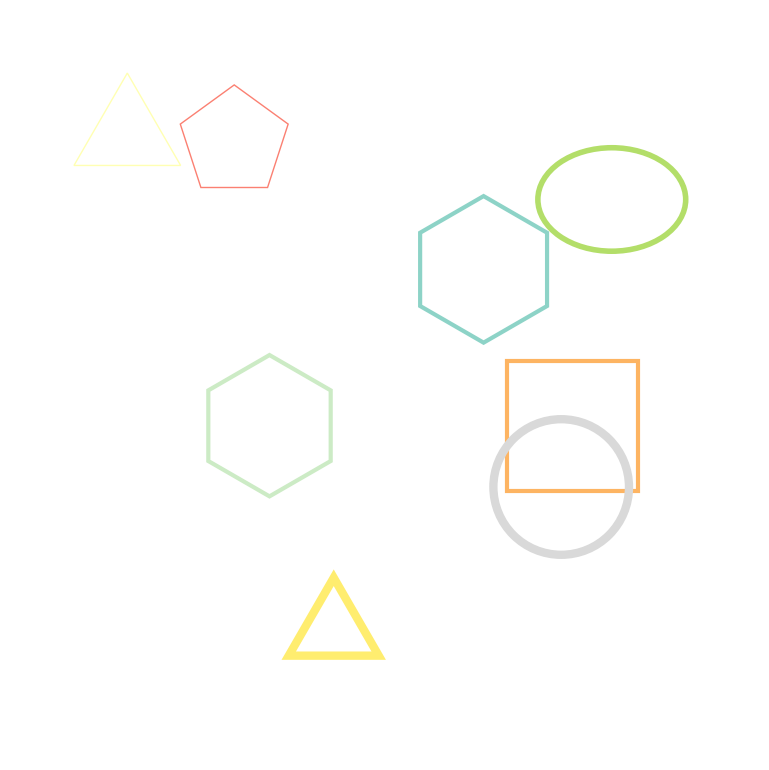[{"shape": "hexagon", "thickness": 1.5, "radius": 0.48, "center": [0.628, 0.65]}, {"shape": "triangle", "thickness": 0.5, "radius": 0.4, "center": [0.165, 0.825]}, {"shape": "pentagon", "thickness": 0.5, "radius": 0.37, "center": [0.304, 0.816]}, {"shape": "square", "thickness": 1.5, "radius": 0.42, "center": [0.744, 0.447]}, {"shape": "oval", "thickness": 2, "radius": 0.48, "center": [0.795, 0.741]}, {"shape": "circle", "thickness": 3, "radius": 0.44, "center": [0.729, 0.368]}, {"shape": "hexagon", "thickness": 1.5, "radius": 0.46, "center": [0.35, 0.447]}, {"shape": "triangle", "thickness": 3, "radius": 0.34, "center": [0.433, 0.182]}]